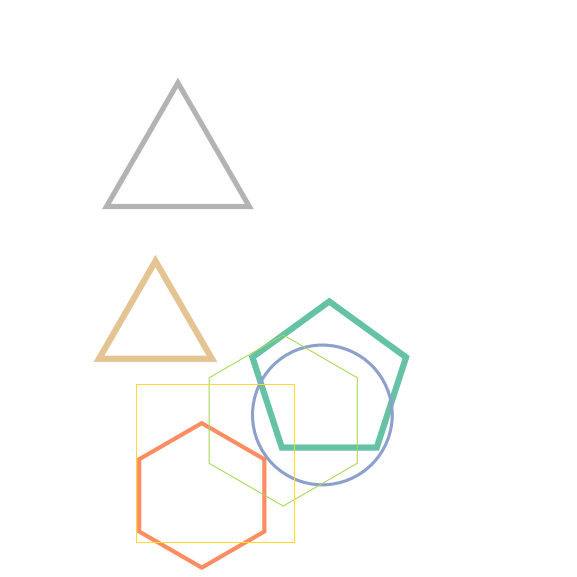[{"shape": "pentagon", "thickness": 3, "radius": 0.7, "center": [0.57, 0.337]}, {"shape": "hexagon", "thickness": 2, "radius": 0.63, "center": [0.349, 0.141]}, {"shape": "circle", "thickness": 1.5, "radius": 0.6, "center": [0.558, 0.281]}, {"shape": "hexagon", "thickness": 0.5, "radius": 0.74, "center": [0.49, 0.271]}, {"shape": "square", "thickness": 0.5, "radius": 0.69, "center": [0.372, 0.197]}, {"shape": "triangle", "thickness": 3, "radius": 0.56, "center": [0.269, 0.434]}, {"shape": "triangle", "thickness": 2.5, "radius": 0.71, "center": [0.308, 0.713]}]